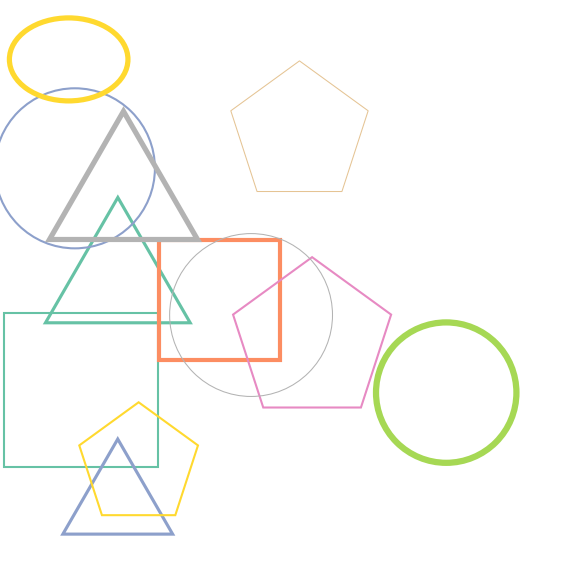[{"shape": "triangle", "thickness": 1.5, "radius": 0.72, "center": [0.204, 0.513]}, {"shape": "square", "thickness": 1, "radius": 0.67, "center": [0.141, 0.324]}, {"shape": "square", "thickness": 2, "radius": 0.52, "center": [0.38, 0.48]}, {"shape": "triangle", "thickness": 1.5, "radius": 0.55, "center": [0.204, 0.129]}, {"shape": "circle", "thickness": 1, "radius": 0.69, "center": [0.13, 0.708]}, {"shape": "pentagon", "thickness": 1, "radius": 0.72, "center": [0.54, 0.41]}, {"shape": "circle", "thickness": 3, "radius": 0.61, "center": [0.773, 0.319]}, {"shape": "pentagon", "thickness": 1, "radius": 0.54, "center": [0.24, 0.194]}, {"shape": "oval", "thickness": 2.5, "radius": 0.51, "center": [0.119, 0.896]}, {"shape": "pentagon", "thickness": 0.5, "radius": 0.63, "center": [0.519, 0.769]}, {"shape": "triangle", "thickness": 2.5, "radius": 0.74, "center": [0.214, 0.658]}, {"shape": "circle", "thickness": 0.5, "radius": 0.71, "center": [0.435, 0.454]}]